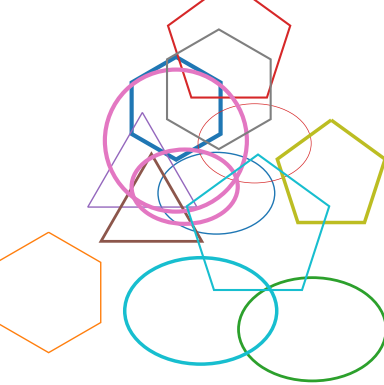[{"shape": "hexagon", "thickness": 3, "radius": 0.67, "center": [0.457, 0.719]}, {"shape": "oval", "thickness": 1, "radius": 0.76, "center": [0.562, 0.498]}, {"shape": "hexagon", "thickness": 1, "radius": 0.78, "center": [0.126, 0.24]}, {"shape": "oval", "thickness": 2, "radius": 0.96, "center": [0.811, 0.145]}, {"shape": "oval", "thickness": 0.5, "radius": 0.73, "center": [0.661, 0.628]}, {"shape": "pentagon", "thickness": 1.5, "radius": 0.83, "center": [0.595, 0.882]}, {"shape": "triangle", "thickness": 1, "radius": 0.82, "center": [0.37, 0.544]}, {"shape": "triangle", "thickness": 2, "radius": 0.76, "center": [0.393, 0.449]}, {"shape": "circle", "thickness": 3, "radius": 0.92, "center": [0.457, 0.635]}, {"shape": "oval", "thickness": 3, "radius": 0.69, "center": [0.48, 0.515]}, {"shape": "hexagon", "thickness": 1.5, "radius": 0.78, "center": [0.568, 0.768]}, {"shape": "pentagon", "thickness": 2.5, "radius": 0.74, "center": [0.86, 0.541]}, {"shape": "pentagon", "thickness": 1.5, "radius": 0.97, "center": [0.67, 0.404]}, {"shape": "oval", "thickness": 2.5, "radius": 0.99, "center": [0.521, 0.192]}]